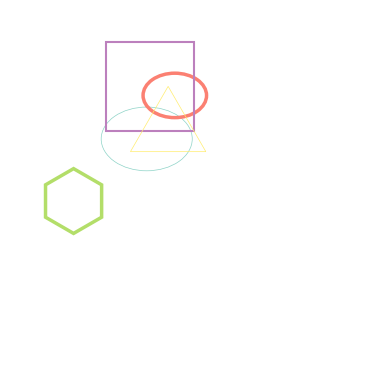[{"shape": "oval", "thickness": 0.5, "radius": 0.59, "center": [0.381, 0.639]}, {"shape": "oval", "thickness": 2.5, "radius": 0.41, "center": [0.454, 0.752]}, {"shape": "hexagon", "thickness": 2.5, "radius": 0.42, "center": [0.191, 0.478]}, {"shape": "square", "thickness": 1.5, "radius": 0.58, "center": [0.39, 0.776]}, {"shape": "triangle", "thickness": 0.5, "radius": 0.57, "center": [0.437, 0.663]}]